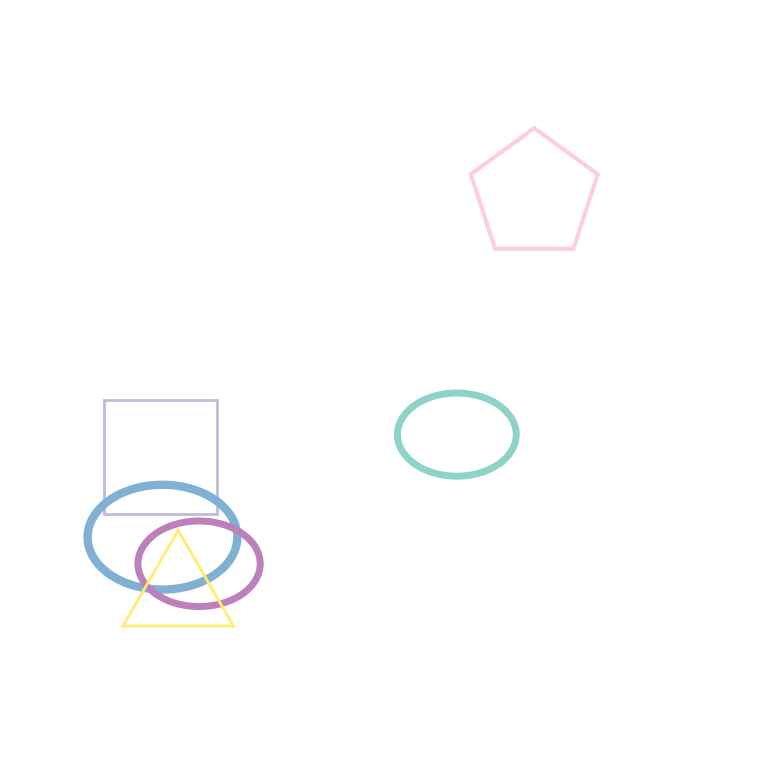[{"shape": "oval", "thickness": 2.5, "radius": 0.39, "center": [0.593, 0.436]}, {"shape": "square", "thickness": 1, "radius": 0.37, "center": [0.209, 0.407]}, {"shape": "oval", "thickness": 3, "radius": 0.49, "center": [0.211, 0.302]}, {"shape": "pentagon", "thickness": 1.5, "radius": 0.43, "center": [0.694, 0.747]}, {"shape": "oval", "thickness": 2.5, "radius": 0.4, "center": [0.259, 0.268]}, {"shape": "triangle", "thickness": 1, "radius": 0.41, "center": [0.231, 0.228]}]